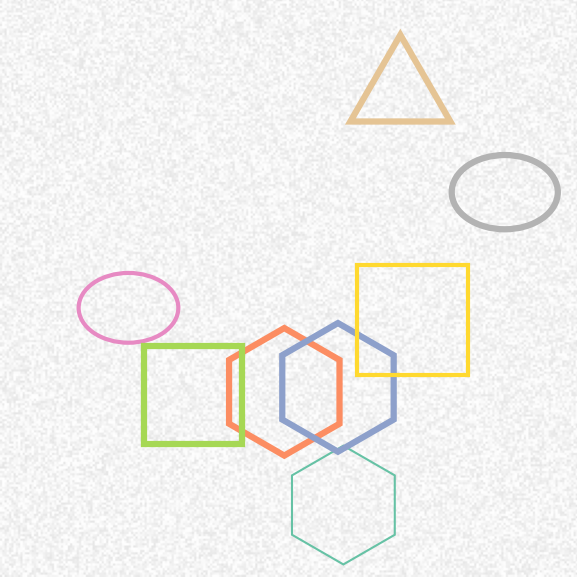[{"shape": "hexagon", "thickness": 1, "radius": 0.51, "center": [0.595, 0.125]}, {"shape": "hexagon", "thickness": 3, "radius": 0.55, "center": [0.492, 0.321]}, {"shape": "hexagon", "thickness": 3, "radius": 0.56, "center": [0.585, 0.328]}, {"shape": "oval", "thickness": 2, "radius": 0.43, "center": [0.222, 0.466]}, {"shape": "square", "thickness": 3, "radius": 0.42, "center": [0.334, 0.316]}, {"shape": "square", "thickness": 2, "radius": 0.48, "center": [0.714, 0.445]}, {"shape": "triangle", "thickness": 3, "radius": 0.5, "center": [0.693, 0.839]}, {"shape": "oval", "thickness": 3, "radius": 0.46, "center": [0.874, 0.666]}]